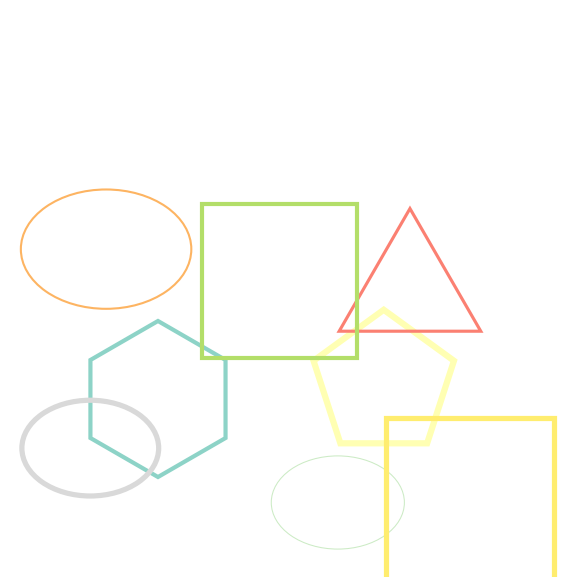[{"shape": "hexagon", "thickness": 2, "radius": 0.68, "center": [0.274, 0.308]}, {"shape": "pentagon", "thickness": 3, "radius": 0.64, "center": [0.664, 0.335]}, {"shape": "triangle", "thickness": 1.5, "radius": 0.71, "center": [0.71, 0.496]}, {"shape": "oval", "thickness": 1, "radius": 0.74, "center": [0.184, 0.568]}, {"shape": "square", "thickness": 2, "radius": 0.67, "center": [0.484, 0.513]}, {"shape": "oval", "thickness": 2.5, "radius": 0.59, "center": [0.156, 0.223]}, {"shape": "oval", "thickness": 0.5, "radius": 0.58, "center": [0.585, 0.129]}, {"shape": "square", "thickness": 2.5, "radius": 0.73, "center": [0.813, 0.13]}]